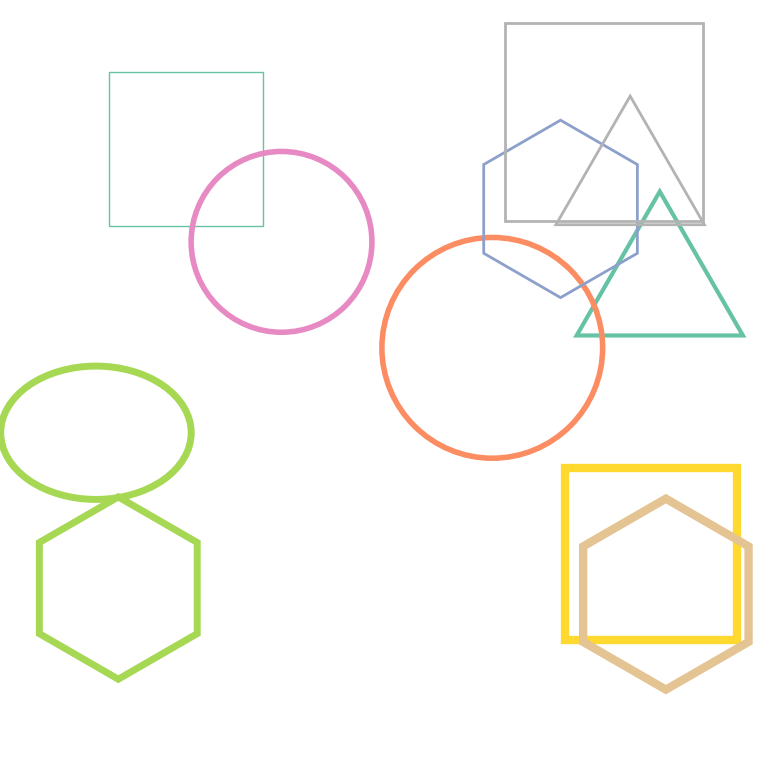[{"shape": "square", "thickness": 0.5, "radius": 0.5, "center": [0.242, 0.806]}, {"shape": "triangle", "thickness": 1.5, "radius": 0.62, "center": [0.857, 0.627]}, {"shape": "circle", "thickness": 2, "radius": 0.72, "center": [0.639, 0.548]}, {"shape": "hexagon", "thickness": 1, "radius": 0.58, "center": [0.728, 0.729]}, {"shape": "circle", "thickness": 2, "radius": 0.59, "center": [0.366, 0.686]}, {"shape": "hexagon", "thickness": 2.5, "radius": 0.59, "center": [0.154, 0.236]}, {"shape": "oval", "thickness": 2.5, "radius": 0.62, "center": [0.125, 0.438]}, {"shape": "square", "thickness": 3, "radius": 0.56, "center": [0.845, 0.281]}, {"shape": "hexagon", "thickness": 3, "radius": 0.62, "center": [0.865, 0.228]}, {"shape": "triangle", "thickness": 1, "radius": 0.56, "center": [0.818, 0.764]}, {"shape": "square", "thickness": 1, "radius": 0.64, "center": [0.784, 0.841]}]